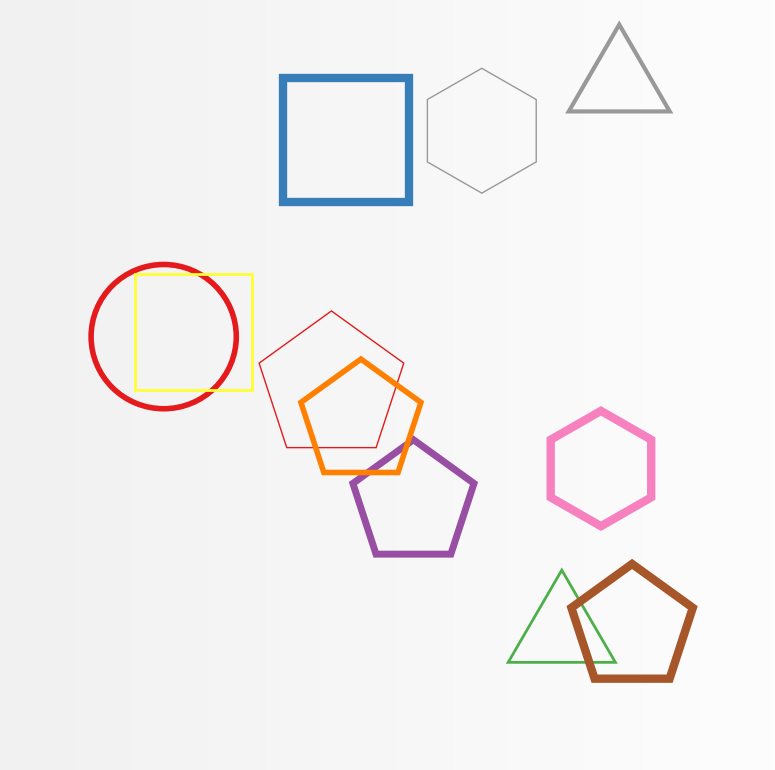[{"shape": "circle", "thickness": 2, "radius": 0.47, "center": [0.211, 0.563]}, {"shape": "pentagon", "thickness": 0.5, "radius": 0.49, "center": [0.428, 0.498]}, {"shape": "square", "thickness": 3, "radius": 0.41, "center": [0.446, 0.818]}, {"shape": "triangle", "thickness": 1, "radius": 0.4, "center": [0.725, 0.18]}, {"shape": "pentagon", "thickness": 2.5, "radius": 0.41, "center": [0.533, 0.347]}, {"shape": "pentagon", "thickness": 2, "radius": 0.41, "center": [0.466, 0.452]}, {"shape": "square", "thickness": 1, "radius": 0.38, "center": [0.249, 0.569]}, {"shape": "pentagon", "thickness": 3, "radius": 0.41, "center": [0.816, 0.185]}, {"shape": "hexagon", "thickness": 3, "radius": 0.37, "center": [0.775, 0.392]}, {"shape": "triangle", "thickness": 1.5, "radius": 0.38, "center": [0.799, 0.893]}, {"shape": "hexagon", "thickness": 0.5, "radius": 0.41, "center": [0.622, 0.83]}]